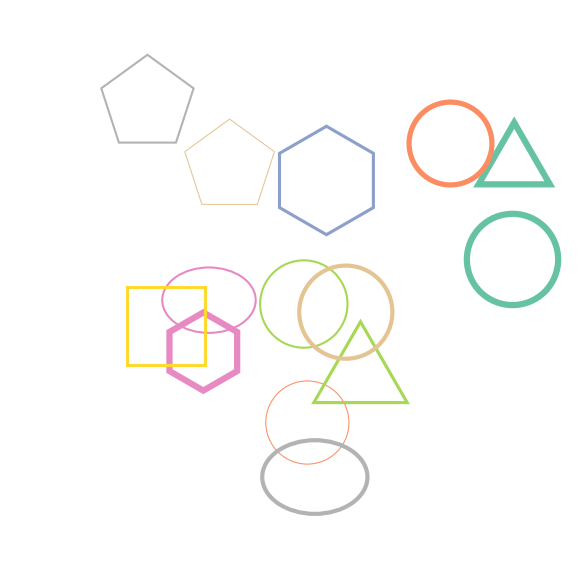[{"shape": "circle", "thickness": 3, "radius": 0.4, "center": [0.887, 0.55]}, {"shape": "triangle", "thickness": 3, "radius": 0.36, "center": [0.89, 0.716]}, {"shape": "circle", "thickness": 2.5, "radius": 0.36, "center": [0.78, 0.751]}, {"shape": "circle", "thickness": 0.5, "radius": 0.36, "center": [0.532, 0.267]}, {"shape": "hexagon", "thickness": 1.5, "radius": 0.47, "center": [0.565, 0.687]}, {"shape": "hexagon", "thickness": 3, "radius": 0.34, "center": [0.352, 0.39]}, {"shape": "oval", "thickness": 1, "radius": 0.4, "center": [0.362, 0.479]}, {"shape": "triangle", "thickness": 1.5, "radius": 0.47, "center": [0.624, 0.349]}, {"shape": "circle", "thickness": 1, "radius": 0.38, "center": [0.526, 0.473]}, {"shape": "square", "thickness": 1.5, "radius": 0.34, "center": [0.287, 0.435]}, {"shape": "circle", "thickness": 2, "radius": 0.4, "center": [0.599, 0.459]}, {"shape": "pentagon", "thickness": 0.5, "radius": 0.41, "center": [0.398, 0.711]}, {"shape": "pentagon", "thickness": 1, "radius": 0.42, "center": [0.255, 0.82]}, {"shape": "oval", "thickness": 2, "radius": 0.46, "center": [0.545, 0.173]}]